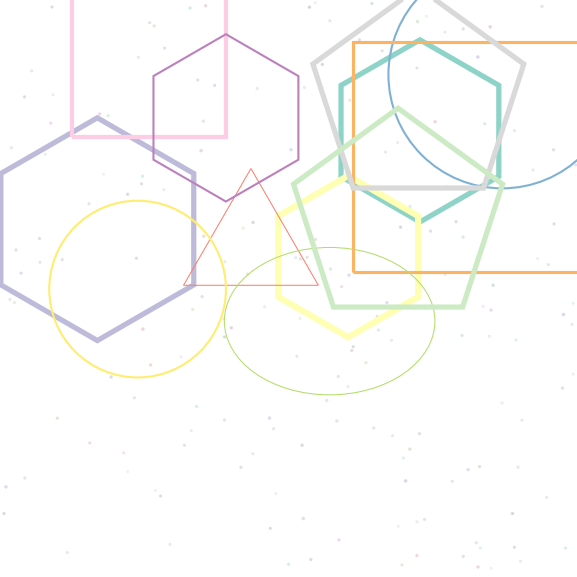[{"shape": "hexagon", "thickness": 2.5, "radius": 0.79, "center": [0.727, 0.772]}, {"shape": "hexagon", "thickness": 3, "radius": 0.7, "center": [0.603, 0.555]}, {"shape": "hexagon", "thickness": 2.5, "radius": 0.96, "center": [0.169, 0.602]}, {"shape": "triangle", "thickness": 0.5, "radius": 0.67, "center": [0.435, 0.573]}, {"shape": "circle", "thickness": 1, "radius": 0.98, "center": [0.87, 0.87]}, {"shape": "square", "thickness": 1.5, "radius": 0.99, "center": [0.81, 0.727]}, {"shape": "oval", "thickness": 0.5, "radius": 0.91, "center": [0.571, 0.443]}, {"shape": "square", "thickness": 2, "radius": 0.67, "center": [0.258, 0.895]}, {"shape": "pentagon", "thickness": 2.5, "radius": 0.96, "center": [0.724, 0.829]}, {"shape": "hexagon", "thickness": 1, "radius": 0.72, "center": [0.391, 0.795]}, {"shape": "pentagon", "thickness": 2.5, "radius": 0.95, "center": [0.689, 0.621]}, {"shape": "circle", "thickness": 1, "radius": 0.76, "center": [0.238, 0.499]}]